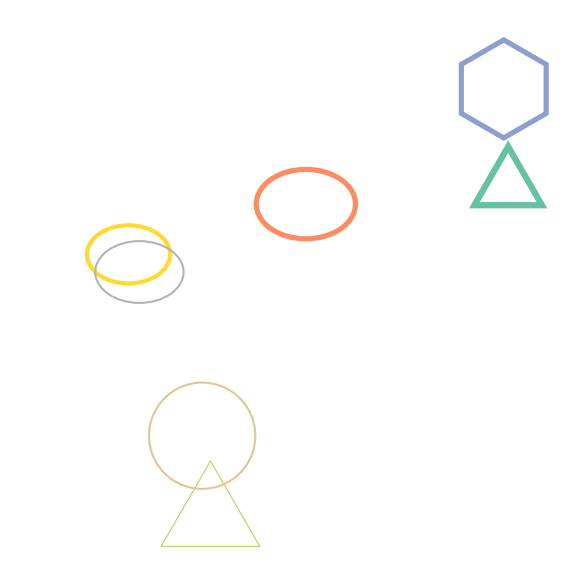[{"shape": "triangle", "thickness": 3, "radius": 0.34, "center": [0.88, 0.678]}, {"shape": "oval", "thickness": 2.5, "radius": 0.43, "center": [0.53, 0.646]}, {"shape": "hexagon", "thickness": 2.5, "radius": 0.42, "center": [0.872, 0.845]}, {"shape": "triangle", "thickness": 0.5, "radius": 0.49, "center": [0.364, 0.102]}, {"shape": "oval", "thickness": 2, "radius": 0.36, "center": [0.223, 0.559]}, {"shape": "circle", "thickness": 1, "radius": 0.46, "center": [0.35, 0.245]}, {"shape": "oval", "thickness": 1, "radius": 0.38, "center": [0.241, 0.528]}]